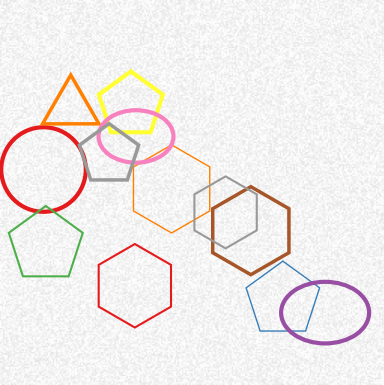[{"shape": "hexagon", "thickness": 1.5, "radius": 0.54, "center": [0.35, 0.258]}, {"shape": "circle", "thickness": 3, "radius": 0.55, "center": [0.113, 0.56]}, {"shape": "pentagon", "thickness": 1, "radius": 0.5, "center": [0.735, 0.221]}, {"shape": "pentagon", "thickness": 1.5, "radius": 0.5, "center": [0.119, 0.364]}, {"shape": "oval", "thickness": 3, "radius": 0.57, "center": [0.844, 0.188]}, {"shape": "hexagon", "thickness": 1, "radius": 0.57, "center": [0.446, 0.509]}, {"shape": "triangle", "thickness": 2.5, "radius": 0.42, "center": [0.184, 0.721]}, {"shape": "pentagon", "thickness": 3, "radius": 0.44, "center": [0.34, 0.727]}, {"shape": "hexagon", "thickness": 2.5, "radius": 0.57, "center": [0.652, 0.401]}, {"shape": "oval", "thickness": 3, "radius": 0.49, "center": [0.353, 0.646]}, {"shape": "hexagon", "thickness": 1.5, "radius": 0.47, "center": [0.586, 0.448]}, {"shape": "pentagon", "thickness": 2.5, "radius": 0.4, "center": [0.283, 0.598]}]